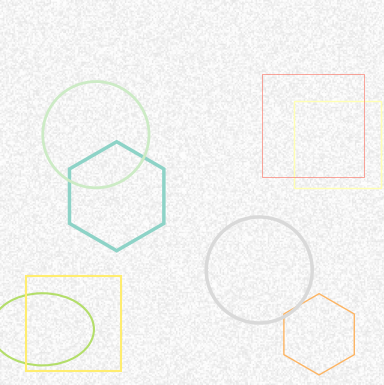[{"shape": "hexagon", "thickness": 2.5, "radius": 0.71, "center": [0.303, 0.49]}, {"shape": "square", "thickness": 1, "radius": 0.56, "center": [0.877, 0.624]}, {"shape": "square", "thickness": 0.5, "radius": 0.67, "center": [0.813, 0.675]}, {"shape": "hexagon", "thickness": 1, "radius": 0.53, "center": [0.829, 0.132]}, {"shape": "oval", "thickness": 1.5, "radius": 0.67, "center": [0.11, 0.145]}, {"shape": "circle", "thickness": 2.5, "radius": 0.69, "center": [0.673, 0.299]}, {"shape": "circle", "thickness": 2, "radius": 0.69, "center": [0.249, 0.65]}, {"shape": "square", "thickness": 1.5, "radius": 0.62, "center": [0.19, 0.16]}]